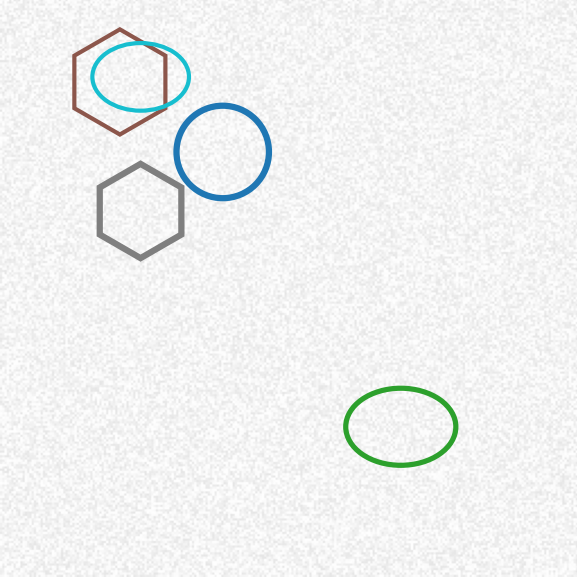[{"shape": "circle", "thickness": 3, "radius": 0.4, "center": [0.386, 0.736]}, {"shape": "oval", "thickness": 2.5, "radius": 0.48, "center": [0.694, 0.26]}, {"shape": "hexagon", "thickness": 2, "radius": 0.46, "center": [0.208, 0.857]}, {"shape": "hexagon", "thickness": 3, "radius": 0.41, "center": [0.243, 0.634]}, {"shape": "oval", "thickness": 2, "radius": 0.42, "center": [0.244, 0.866]}]